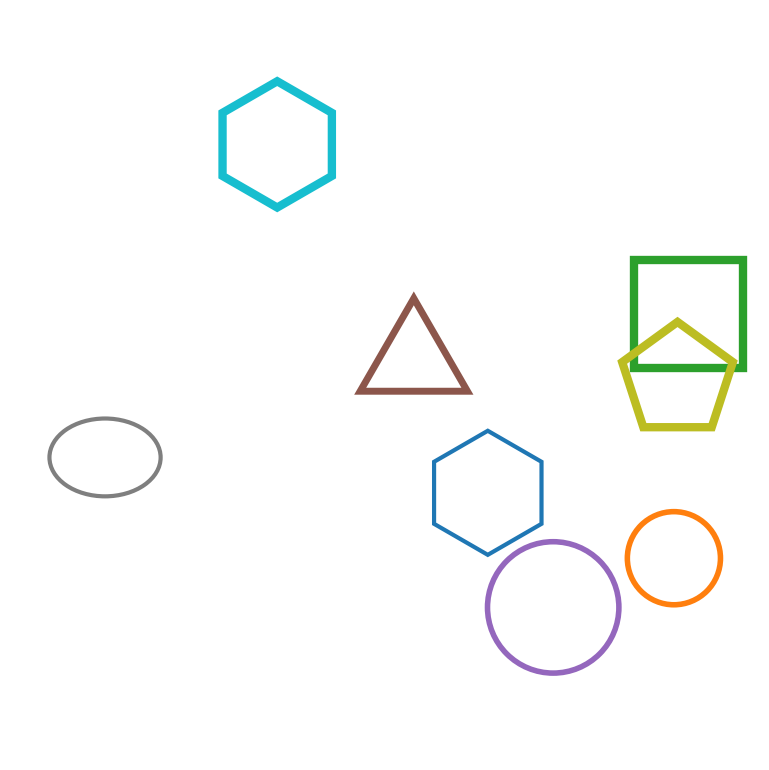[{"shape": "hexagon", "thickness": 1.5, "radius": 0.4, "center": [0.633, 0.36]}, {"shape": "circle", "thickness": 2, "radius": 0.3, "center": [0.875, 0.275]}, {"shape": "square", "thickness": 3, "radius": 0.35, "center": [0.894, 0.592]}, {"shape": "circle", "thickness": 2, "radius": 0.43, "center": [0.718, 0.211]}, {"shape": "triangle", "thickness": 2.5, "radius": 0.4, "center": [0.537, 0.532]}, {"shape": "oval", "thickness": 1.5, "radius": 0.36, "center": [0.136, 0.406]}, {"shape": "pentagon", "thickness": 3, "radius": 0.38, "center": [0.88, 0.506]}, {"shape": "hexagon", "thickness": 3, "radius": 0.41, "center": [0.36, 0.812]}]